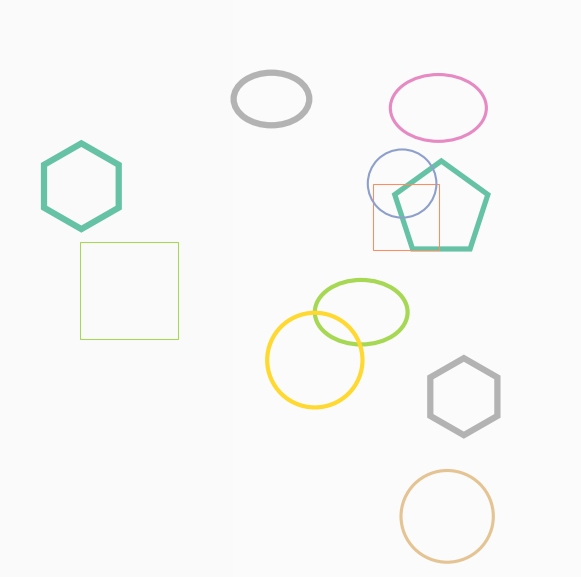[{"shape": "hexagon", "thickness": 3, "radius": 0.37, "center": [0.14, 0.677]}, {"shape": "pentagon", "thickness": 2.5, "radius": 0.42, "center": [0.759, 0.636]}, {"shape": "square", "thickness": 0.5, "radius": 0.29, "center": [0.698, 0.623]}, {"shape": "circle", "thickness": 1, "radius": 0.3, "center": [0.692, 0.681]}, {"shape": "oval", "thickness": 1.5, "radius": 0.41, "center": [0.754, 0.812]}, {"shape": "square", "thickness": 0.5, "radius": 0.42, "center": [0.222, 0.496]}, {"shape": "oval", "thickness": 2, "radius": 0.4, "center": [0.621, 0.459]}, {"shape": "circle", "thickness": 2, "radius": 0.41, "center": [0.542, 0.376]}, {"shape": "circle", "thickness": 1.5, "radius": 0.4, "center": [0.769, 0.105]}, {"shape": "hexagon", "thickness": 3, "radius": 0.33, "center": [0.798, 0.312]}, {"shape": "oval", "thickness": 3, "radius": 0.33, "center": [0.467, 0.828]}]